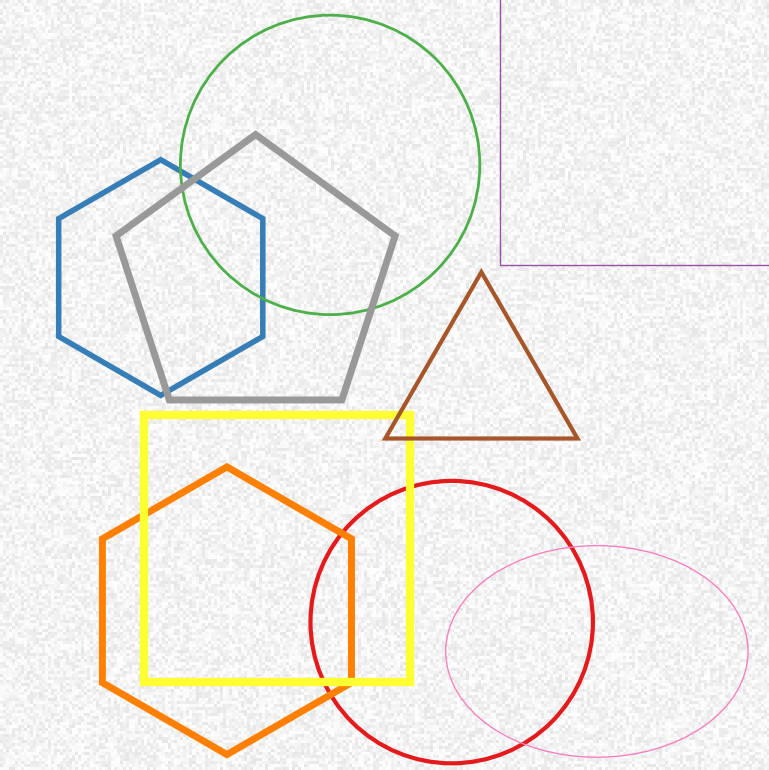[{"shape": "circle", "thickness": 1.5, "radius": 0.92, "center": [0.587, 0.192]}, {"shape": "hexagon", "thickness": 2, "radius": 0.77, "center": [0.209, 0.64]}, {"shape": "circle", "thickness": 1, "radius": 0.97, "center": [0.429, 0.786]}, {"shape": "square", "thickness": 0.5, "radius": 0.99, "center": [0.848, 0.855]}, {"shape": "hexagon", "thickness": 2.5, "radius": 0.93, "center": [0.295, 0.207]}, {"shape": "square", "thickness": 3, "radius": 0.87, "center": [0.36, 0.288]}, {"shape": "triangle", "thickness": 1.5, "radius": 0.72, "center": [0.625, 0.503]}, {"shape": "oval", "thickness": 0.5, "radius": 0.98, "center": [0.775, 0.154]}, {"shape": "pentagon", "thickness": 2.5, "radius": 0.95, "center": [0.332, 0.635]}]